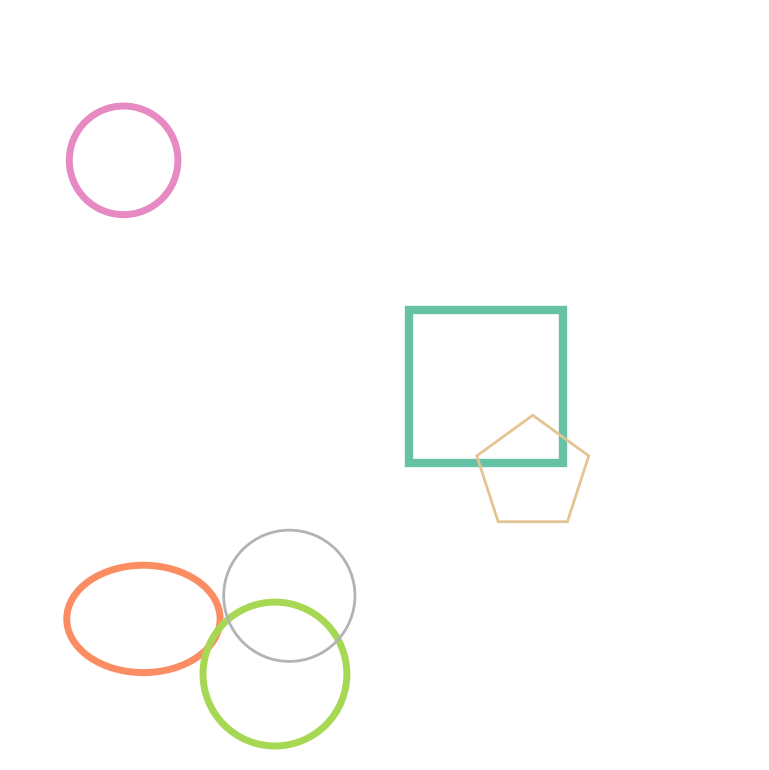[{"shape": "square", "thickness": 3, "radius": 0.5, "center": [0.631, 0.498]}, {"shape": "oval", "thickness": 2.5, "radius": 0.5, "center": [0.186, 0.196]}, {"shape": "circle", "thickness": 2.5, "radius": 0.35, "center": [0.161, 0.792]}, {"shape": "circle", "thickness": 2.5, "radius": 0.47, "center": [0.357, 0.125]}, {"shape": "pentagon", "thickness": 1, "radius": 0.38, "center": [0.692, 0.384]}, {"shape": "circle", "thickness": 1, "radius": 0.43, "center": [0.376, 0.226]}]